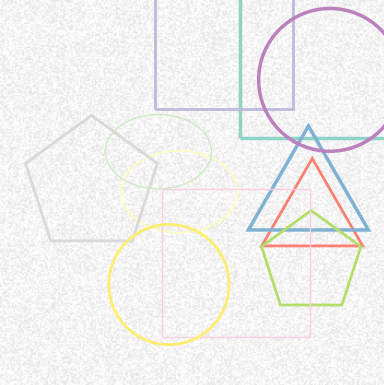[{"shape": "square", "thickness": 2.5, "radius": 0.99, "center": [0.821, 0.84]}, {"shape": "oval", "thickness": 1, "radius": 0.76, "center": [0.466, 0.502]}, {"shape": "square", "thickness": 2, "radius": 0.9, "center": [0.582, 0.897]}, {"shape": "triangle", "thickness": 2, "radius": 0.76, "center": [0.811, 0.437]}, {"shape": "triangle", "thickness": 2.5, "radius": 0.9, "center": [0.801, 0.493]}, {"shape": "pentagon", "thickness": 2, "radius": 0.68, "center": [0.808, 0.318]}, {"shape": "square", "thickness": 1, "radius": 0.96, "center": [0.613, 0.316]}, {"shape": "pentagon", "thickness": 2, "radius": 0.9, "center": [0.238, 0.52]}, {"shape": "circle", "thickness": 2.5, "radius": 0.93, "center": [0.857, 0.793]}, {"shape": "oval", "thickness": 1, "radius": 0.69, "center": [0.411, 0.606]}, {"shape": "circle", "thickness": 2, "radius": 0.78, "center": [0.439, 0.261]}]